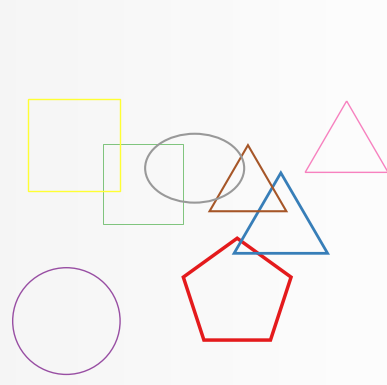[{"shape": "pentagon", "thickness": 2.5, "radius": 0.73, "center": [0.612, 0.235]}, {"shape": "triangle", "thickness": 2, "radius": 0.7, "center": [0.725, 0.412]}, {"shape": "square", "thickness": 0.5, "radius": 0.52, "center": [0.369, 0.523]}, {"shape": "circle", "thickness": 1, "radius": 0.69, "center": [0.171, 0.166]}, {"shape": "square", "thickness": 1, "radius": 0.6, "center": [0.191, 0.624]}, {"shape": "triangle", "thickness": 1.5, "radius": 0.57, "center": [0.64, 0.509]}, {"shape": "triangle", "thickness": 1, "radius": 0.62, "center": [0.895, 0.614]}, {"shape": "oval", "thickness": 1.5, "radius": 0.64, "center": [0.502, 0.563]}]